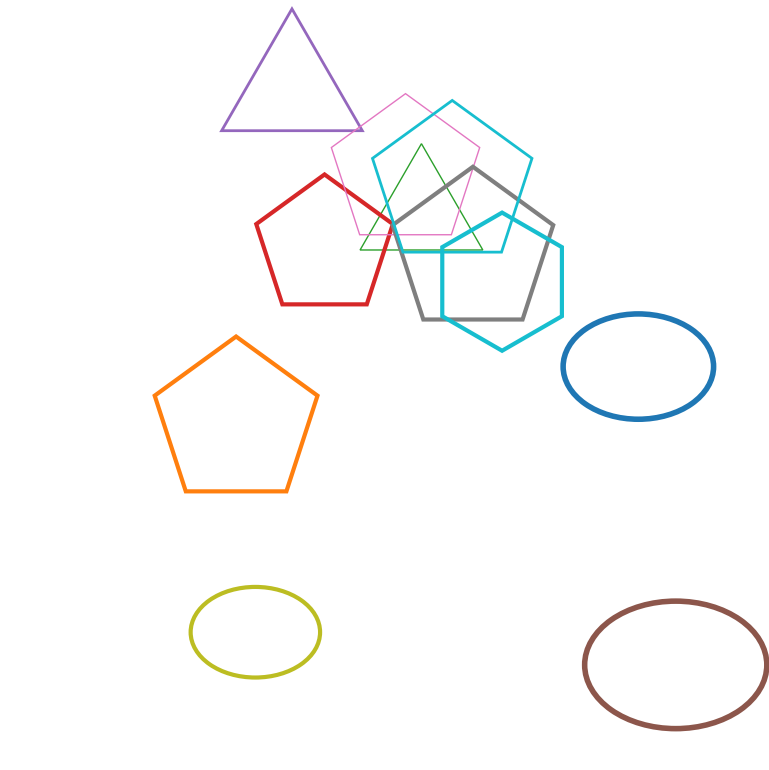[{"shape": "oval", "thickness": 2, "radius": 0.49, "center": [0.829, 0.524]}, {"shape": "pentagon", "thickness": 1.5, "radius": 0.56, "center": [0.307, 0.452]}, {"shape": "triangle", "thickness": 0.5, "radius": 0.46, "center": [0.547, 0.721]}, {"shape": "pentagon", "thickness": 1.5, "radius": 0.47, "center": [0.422, 0.68]}, {"shape": "triangle", "thickness": 1, "radius": 0.53, "center": [0.379, 0.883]}, {"shape": "oval", "thickness": 2, "radius": 0.59, "center": [0.878, 0.137]}, {"shape": "pentagon", "thickness": 0.5, "radius": 0.51, "center": [0.527, 0.777]}, {"shape": "pentagon", "thickness": 1.5, "radius": 0.55, "center": [0.614, 0.674]}, {"shape": "oval", "thickness": 1.5, "radius": 0.42, "center": [0.332, 0.179]}, {"shape": "hexagon", "thickness": 1.5, "radius": 0.45, "center": [0.652, 0.634]}, {"shape": "pentagon", "thickness": 1, "radius": 0.54, "center": [0.587, 0.761]}]